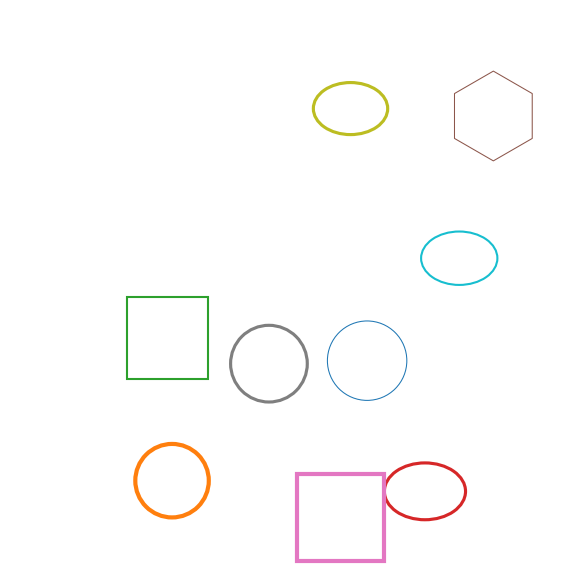[{"shape": "circle", "thickness": 0.5, "radius": 0.34, "center": [0.636, 0.375]}, {"shape": "circle", "thickness": 2, "radius": 0.32, "center": [0.298, 0.167]}, {"shape": "square", "thickness": 1, "radius": 0.35, "center": [0.29, 0.414]}, {"shape": "oval", "thickness": 1.5, "radius": 0.35, "center": [0.736, 0.148]}, {"shape": "hexagon", "thickness": 0.5, "radius": 0.39, "center": [0.854, 0.798]}, {"shape": "square", "thickness": 2, "radius": 0.38, "center": [0.59, 0.103]}, {"shape": "circle", "thickness": 1.5, "radius": 0.33, "center": [0.466, 0.369]}, {"shape": "oval", "thickness": 1.5, "radius": 0.32, "center": [0.607, 0.811]}, {"shape": "oval", "thickness": 1, "radius": 0.33, "center": [0.795, 0.552]}]